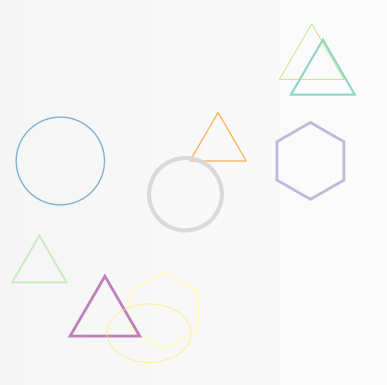[{"shape": "triangle", "thickness": 1.5, "radius": 0.48, "center": [0.833, 0.802]}, {"shape": "hexagon", "thickness": 1, "radius": 0.5, "center": [0.424, 0.193]}, {"shape": "hexagon", "thickness": 2, "radius": 0.5, "center": [0.801, 0.582]}, {"shape": "circle", "thickness": 1, "radius": 0.57, "center": [0.156, 0.582]}, {"shape": "triangle", "thickness": 1, "radius": 0.42, "center": [0.563, 0.624]}, {"shape": "triangle", "thickness": 0.5, "radius": 0.48, "center": [0.804, 0.842]}, {"shape": "circle", "thickness": 3, "radius": 0.47, "center": [0.479, 0.496]}, {"shape": "triangle", "thickness": 2, "radius": 0.52, "center": [0.271, 0.179]}, {"shape": "triangle", "thickness": 1.5, "radius": 0.4, "center": [0.102, 0.307]}, {"shape": "oval", "thickness": 0.5, "radius": 0.54, "center": [0.385, 0.135]}]